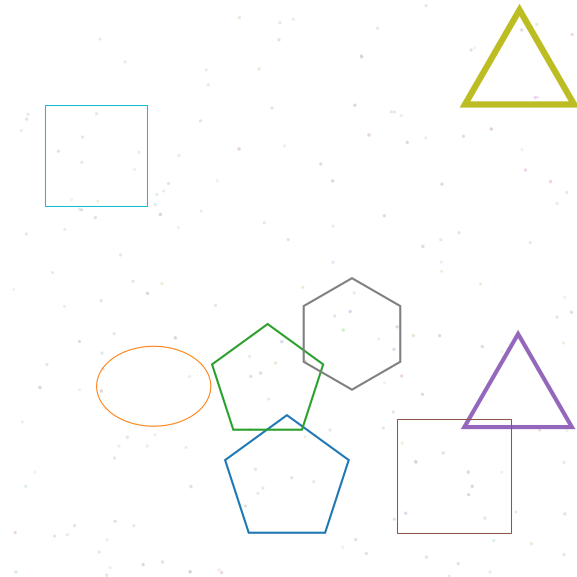[{"shape": "pentagon", "thickness": 1, "radius": 0.56, "center": [0.497, 0.168]}, {"shape": "oval", "thickness": 0.5, "radius": 0.49, "center": [0.266, 0.33]}, {"shape": "pentagon", "thickness": 1, "radius": 0.51, "center": [0.463, 0.337]}, {"shape": "triangle", "thickness": 2, "radius": 0.54, "center": [0.897, 0.313]}, {"shape": "square", "thickness": 0.5, "radius": 0.5, "center": [0.786, 0.175]}, {"shape": "hexagon", "thickness": 1, "radius": 0.48, "center": [0.609, 0.421]}, {"shape": "triangle", "thickness": 3, "radius": 0.55, "center": [0.9, 0.873]}, {"shape": "square", "thickness": 0.5, "radius": 0.44, "center": [0.166, 0.73]}]